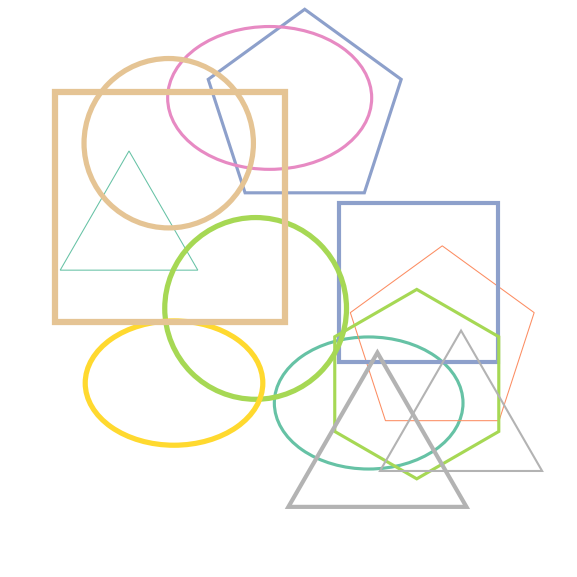[{"shape": "oval", "thickness": 1.5, "radius": 0.82, "center": [0.638, 0.301]}, {"shape": "triangle", "thickness": 0.5, "radius": 0.69, "center": [0.223, 0.6]}, {"shape": "pentagon", "thickness": 0.5, "radius": 0.84, "center": [0.766, 0.406]}, {"shape": "pentagon", "thickness": 1.5, "radius": 0.88, "center": [0.528, 0.807]}, {"shape": "square", "thickness": 2, "radius": 0.69, "center": [0.724, 0.51]}, {"shape": "oval", "thickness": 1.5, "radius": 0.88, "center": [0.467, 0.83]}, {"shape": "circle", "thickness": 2.5, "radius": 0.79, "center": [0.443, 0.465]}, {"shape": "hexagon", "thickness": 1.5, "radius": 0.82, "center": [0.722, 0.334]}, {"shape": "oval", "thickness": 2.5, "radius": 0.77, "center": [0.301, 0.336]}, {"shape": "circle", "thickness": 2.5, "radius": 0.73, "center": [0.292, 0.751]}, {"shape": "square", "thickness": 3, "radius": 1.0, "center": [0.294, 0.64]}, {"shape": "triangle", "thickness": 2, "radius": 0.89, "center": [0.654, 0.21]}, {"shape": "triangle", "thickness": 1, "radius": 0.81, "center": [0.798, 0.265]}]